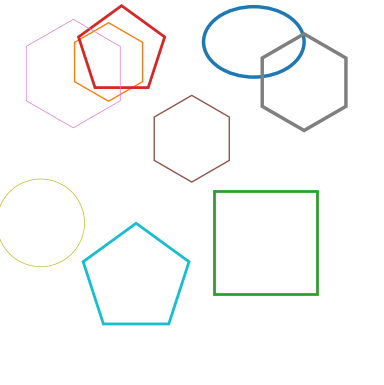[{"shape": "oval", "thickness": 2.5, "radius": 0.65, "center": [0.659, 0.891]}, {"shape": "hexagon", "thickness": 1, "radius": 0.51, "center": [0.282, 0.839]}, {"shape": "square", "thickness": 2, "radius": 0.67, "center": [0.69, 0.371]}, {"shape": "pentagon", "thickness": 2, "radius": 0.59, "center": [0.316, 0.868]}, {"shape": "hexagon", "thickness": 1, "radius": 0.56, "center": [0.498, 0.64]}, {"shape": "hexagon", "thickness": 0.5, "radius": 0.7, "center": [0.19, 0.809]}, {"shape": "hexagon", "thickness": 2.5, "radius": 0.63, "center": [0.79, 0.787]}, {"shape": "circle", "thickness": 0.5, "radius": 0.57, "center": [0.106, 0.421]}, {"shape": "pentagon", "thickness": 2, "radius": 0.72, "center": [0.354, 0.276]}]